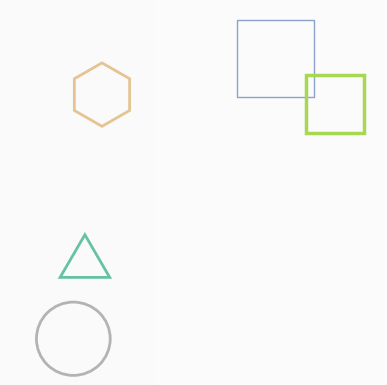[{"shape": "triangle", "thickness": 2, "radius": 0.37, "center": [0.219, 0.316]}, {"shape": "square", "thickness": 1, "radius": 0.5, "center": [0.711, 0.848]}, {"shape": "square", "thickness": 2.5, "radius": 0.37, "center": [0.864, 0.729]}, {"shape": "hexagon", "thickness": 2, "radius": 0.41, "center": [0.263, 0.754]}, {"shape": "circle", "thickness": 2, "radius": 0.48, "center": [0.189, 0.12]}]